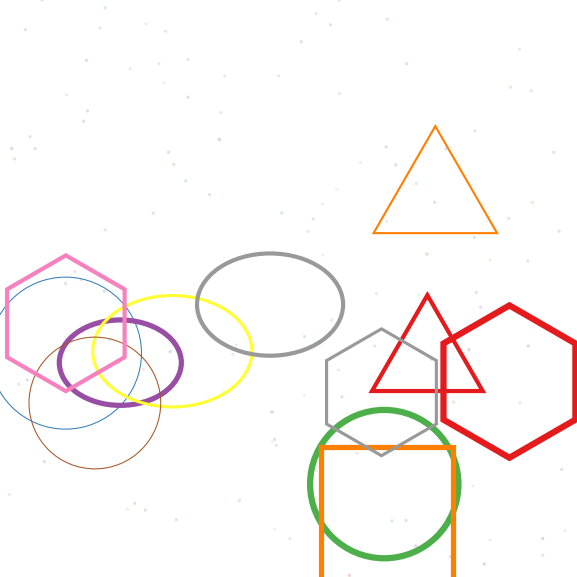[{"shape": "hexagon", "thickness": 3, "radius": 0.66, "center": [0.882, 0.338]}, {"shape": "triangle", "thickness": 2, "radius": 0.55, "center": [0.74, 0.377]}, {"shape": "circle", "thickness": 0.5, "radius": 0.66, "center": [0.113, 0.388]}, {"shape": "circle", "thickness": 3, "radius": 0.64, "center": [0.665, 0.161]}, {"shape": "oval", "thickness": 2.5, "radius": 0.53, "center": [0.208, 0.371]}, {"shape": "square", "thickness": 2.5, "radius": 0.57, "center": [0.67, 0.111]}, {"shape": "triangle", "thickness": 1, "radius": 0.62, "center": [0.754, 0.657]}, {"shape": "oval", "thickness": 1.5, "radius": 0.69, "center": [0.298, 0.391]}, {"shape": "circle", "thickness": 0.5, "radius": 0.57, "center": [0.164, 0.301]}, {"shape": "hexagon", "thickness": 2, "radius": 0.59, "center": [0.114, 0.439]}, {"shape": "oval", "thickness": 2, "radius": 0.63, "center": [0.468, 0.472]}, {"shape": "hexagon", "thickness": 1.5, "radius": 0.55, "center": [0.661, 0.32]}]